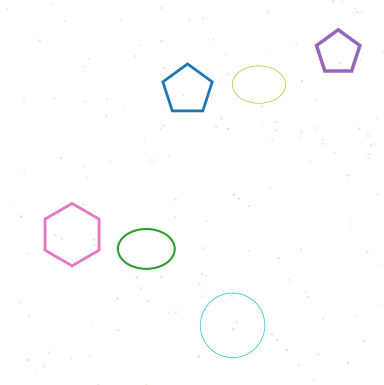[{"shape": "pentagon", "thickness": 2, "radius": 0.34, "center": [0.487, 0.766]}, {"shape": "oval", "thickness": 1.5, "radius": 0.37, "center": [0.38, 0.353]}, {"shape": "pentagon", "thickness": 2.5, "radius": 0.3, "center": [0.878, 0.863]}, {"shape": "hexagon", "thickness": 2, "radius": 0.4, "center": [0.187, 0.391]}, {"shape": "oval", "thickness": 0.5, "radius": 0.35, "center": [0.673, 0.78]}, {"shape": "circle", "thickness": 0.5, "radius": 0.42, "center": [0.604, 0.155]}]